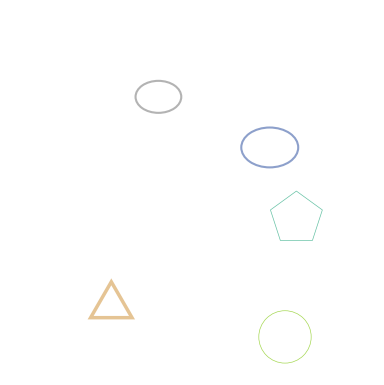[{"shape": "pentagon", "thickness": 0.5, "radius": 0.35, "center": [0.77, 0.433]}, {"shape": "oval", "thickness": 1.5, "radius": 0.37, "center": [0.701, 0.617]}, {"shape": "circle", "thickness": 0.5, "radius": 0.34, "center": [0.74, 0.125]}, {"shape": "triangle", "thickness": 2.5, "radius": 0.31, "center": [0.289, 0.206]}, {"shape": "oval", "thickness": 1.5, "radius": 0.3, "center": [0.411, 0.748]}]